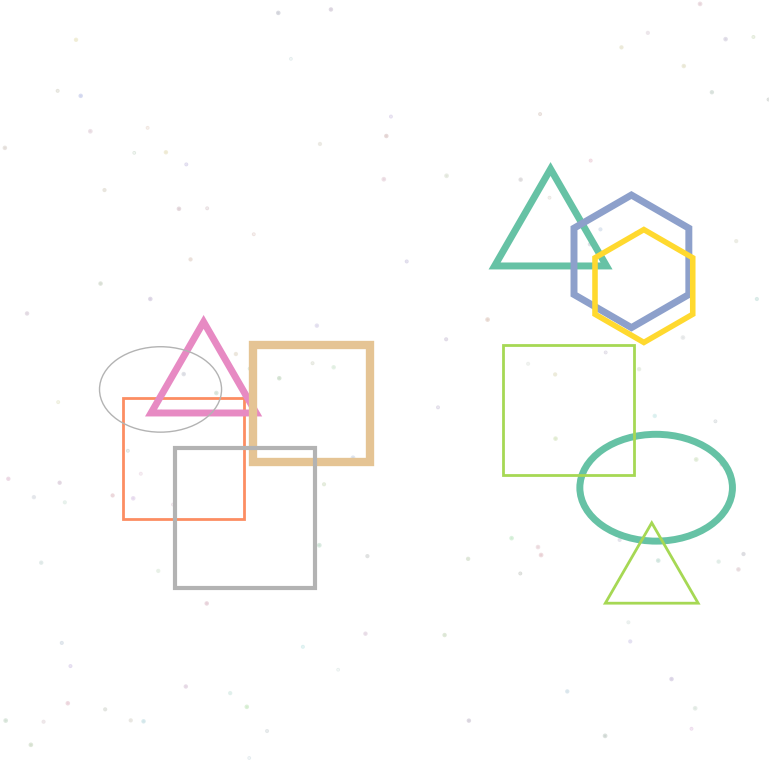[{"shape": "oval", "thickness": 2.5, "radius": 0.5, "center": [0.852, 0.367]}, {"shape": "triangle", "thickness": 2.5, "radius": 0.42, "center": [0.715, 0.697]}, {"shape": "square", "thickness": 1, "radius": 0.39, "center": [0.238, 0.404]}, {"shape": "hexagon", "thickness": 2.5, "radius": 0.43, "center": [0.82, 0.661]}, {"shape": "triangle", "thickness": 2.5, "radius": 0.39, "center": [0.264, 0.503]}, {"shape": "square", "thickness": 1, "radius": 0.42, "center": [0.738, 0.467]}, {"shape": "triangle", "thickness": 1, "radius": 0.35, "center": [0.846, 0.251]}, {"shape": "hexagon", "thickness": 2, "radius": 0.37, "center": [0.836, 0.629]}, {"shape": "square", "thickness": 3, "radius": 0.38, "center": [0.404, 0.476]}, {"shape": "oval", "thickness": 0.5, "radius": 0.4, "center": [0.208, 0.494]}, {"shape": "square", "thickness": 1.5, "radius": 0.46, "center": [0.318, 0.327]}]